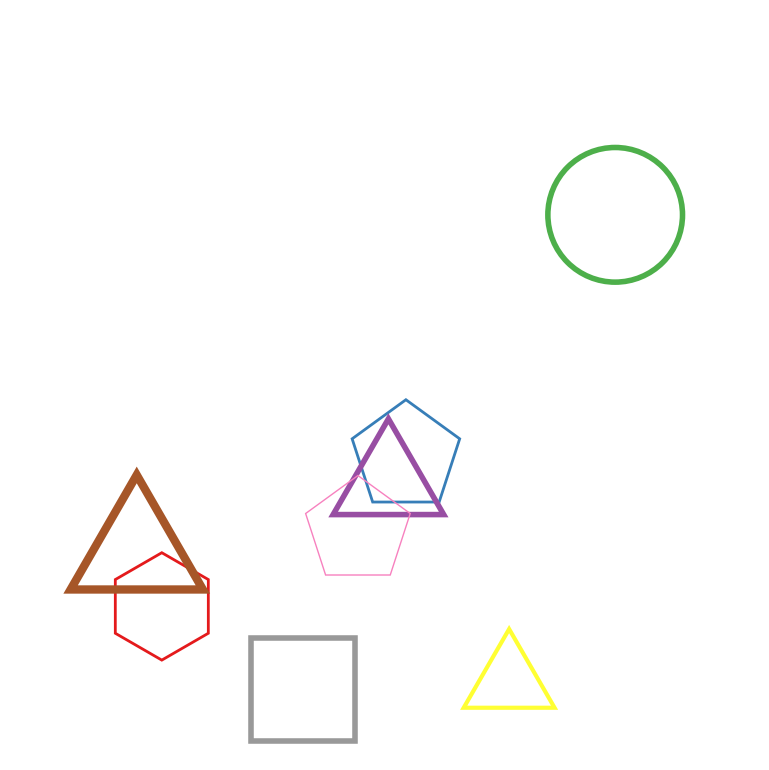[{"shape": "hexagon", "thickness": 1, "radius": 0.35, "center": [0.21, 0.212]}, {"shape": "pentagon", "thickness": 1, "radius": 0.37, "center": [0.527, 0.407]}, {"shape": "circle", "thickness": 2, "radius": 0.44, "center": [0.799, 0.721]}, {"shape": "triangle", "thickness": 2, "radius": 0.41, "center": [0.504, 0.373]}, {"shape": "triangle", "thickness": 1.5, "radius": 0.34, "center": [0.661, 0.115]}, {"shape": "triangle", "thickness": 3, "radius": 0.5, "center": [0.178, 0.284]}, {"shape": "pentagon", "thickness": 0.5, "radius": 0.36, "center": [0.465, 0.311]}, {"shape": "square", "thickness": 2, "radius": 0.34, "center": [0.394, 0.105]}]